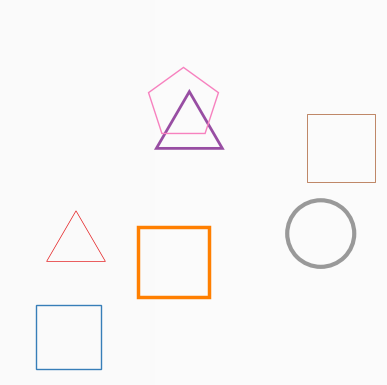[{"shape": "triangle", "thickness": 0.5, "radius": 0.44, "center": [0.196, 0.365]}, {"shape": "square", "thickness": 1, "radius": 0.41, "center": [0.176, 0.125]}, {"shape": "triangle", "thickness": 2, "radius": 0.49, "center": [0.489, 0.664]}, {"shape": "square", "thickness": 2.5, "radius": 0.45, "center": [0.448, 0.32]}, {"shape": "square", "thickness": 0.5, "radius": 0.44, "center": [0.881, 0.616]}, {"shape": "pentagon", "thickness": 1, "radius": 0.47, "center": [0.474, 0.73]}, {"shape": "circle", "thickness": 3, "radius": 0.43, "center": [0.828, 0.393]}]